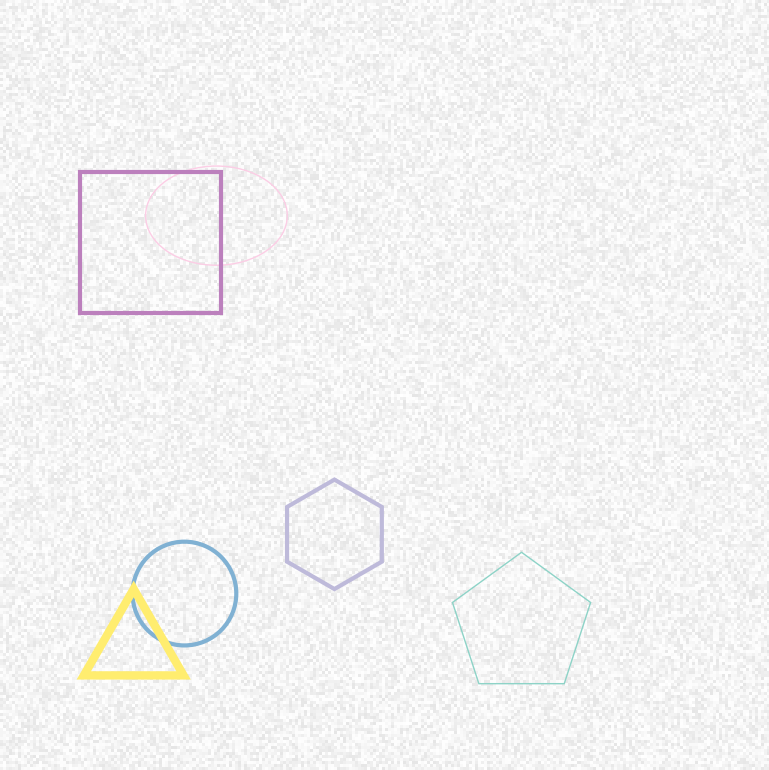[{"shape": "pentagon", "thickness": 0.5, "radius": 0.47, "center": [0.677, 0.188]}, {"shape": "hexagon", "thickness": 1.5, "radius": 0.36, "center": [0.434, 0.306]}, {"shape": "circle", "thickness": 1.5, "radius": 0.34, "center": [0.239, 0.229]}, {"shape": "oval", "thickness": 0.5, "radius": 0.46, "center": [0.281, 0.72]}, {"shape": "square", "thickness": 1.5, "radius": 0.46, "center": [0.196, 0.685]}, {"shape": "triangle", "thickness": 3, "radius": 0.37, "center": [0.174, 0.16]}]